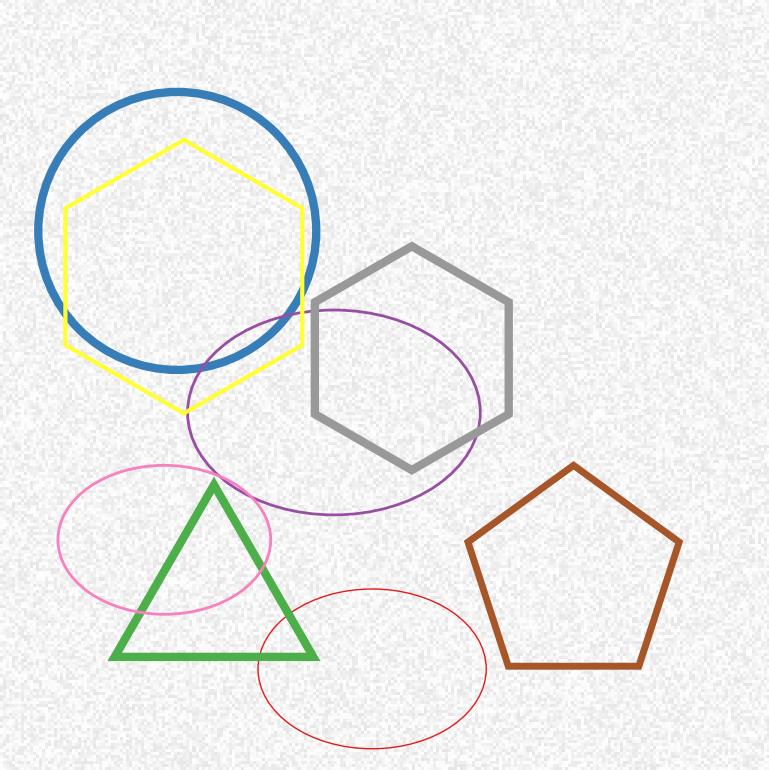[{"shape": "oval", "thickness": 0.5, "radius": 0.74, "center": [0.483, 0.131]}, {"shape": "circle", "thickness": 3, "radius": 0.9, "center": [0.23, 0.7]}, {"shape": "triangle", "thickness": 3, "radius": 0.74, "center": [0.278, 0.221]}, {"shape": "oval", "thickness": 1, "radius": 0.95, "center": [0.434, 0.464]}, {"shape": "hexagon", "thickness": 1.5, "radius": 0.89, "center": [0.239, 0.641]}, {"shape": "pentagon", "thickness": 2.5, "radius": 0.72, "center": [0.745, 0.251]}, {"shape": "oval", "thickness": 1, "radius": 0.69, "center": [0.213, 0.299]}, {"shape": "hexagon", "thickness": 3, "radius": 0.73, "center": [0.535, 0.535]}]